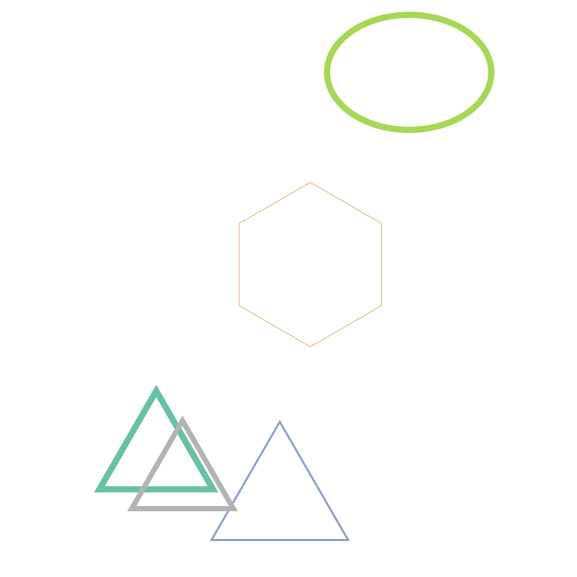[{"shape": "triangle", "thickness": 3, "radius": 0.57, "center": [0.271, 0.209]}, {"shape": "triangle", "thickness": 1, "radius": 0.68, "center": [0.485, 0.132]}, {"shape": "oval", "thickness": 3, "radius": 0.71, "center": [0.709, 0.874]}, {"shape": "hexagon", "thickness": 0.5, "radius": 0.71, "center": [0.537, 0.541]}, {"shape": "triangle", "thickness": 2.5, "radius": 0.51, "center": [0.316, 0.169]}]